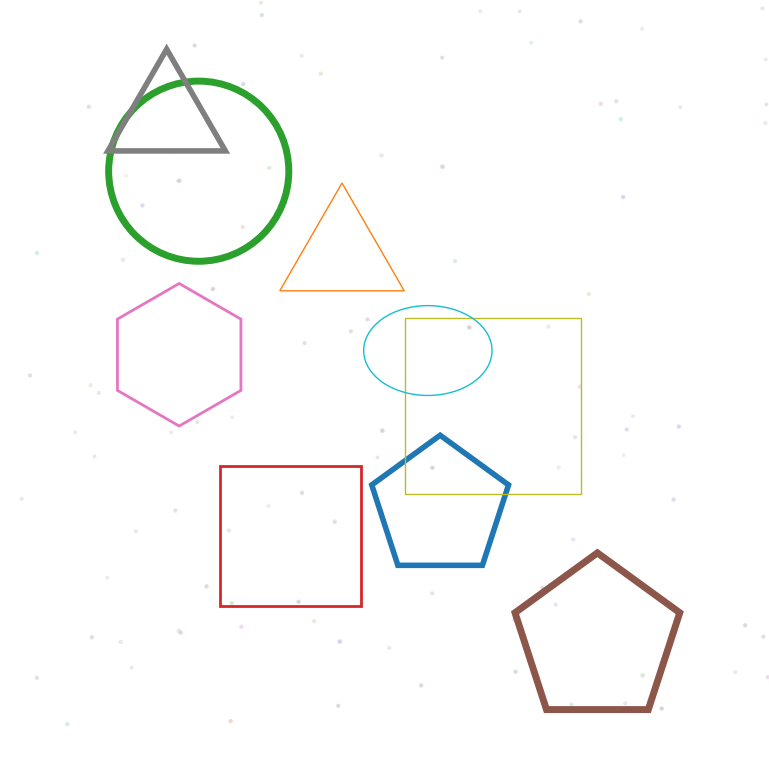[{"shape": "pentagon", "thickness": 2, "radius": 0.47, "center": [0.572, 0.341]}, {"shape": "triangle", "thickness": 0.5, "radius": 0.47, "center": [0.444, 0.669]}, {"shape": "circle", "thickness": 2.5, "radius": 0.58, "center": [0.258, 0.778]}, {"shape": "square", "thickness": 1, "radius": 0.46, "center": [0.377, 0.304]}, {"shape": "pentagon", "thickness": 2.5, "radius": 0.56, "center": [0.776, 0.169]}, {"shape": "hexagon", "thickness": 1, "radius": 0.46, "center": [0.233, 0.539]}, {"shape": "triangle", "thickness": 2, "radius": 0.44, "center": [0.216, 0.848]}, {"shape": "square", "thickness": 0.5, "radius": 0.57, "center": [0.64, 0.473]}, {"shape": "oval", "thickness": 0.5, "radius": 0.42, "center": [0.556, 0.545]}]